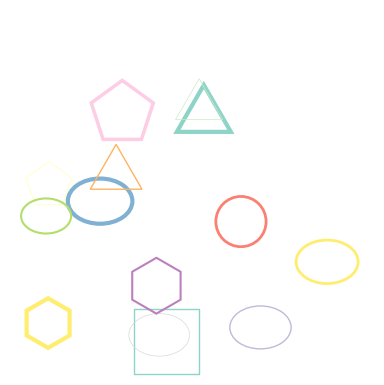[{"shape": "square", "thickness": 1, "radius": 0.42, "center": [0.432, 0.113]}, {"shape": "triangle", "thickness": 3, "radius": 0.41, "center": [0.529, 0.698]}, {"shape": "pentagon", "thickness": 0.5, "radius": 0.31, "center": [0.127, 0.519]}, {"shape": "oval", "thickness": 1, "radius": 0.4, "center": [0.677, 0.15]}, {"shape": "circle", "thickness": 2, "radius": 0.33, "center": [0.626, 0.424]}, {"shape": "oval", "thickness": 3, "radius": 0.42, "center": [0.26, 0.478]}, {"shape": "triangle", "thickness": 1, "radius": 0.39, "center": [0.302, 0.547]}, {"shape": "oval", "thickness": 1.5, "radius": 0.33, "center": [0.12, 0.439]}, {"shape": "pentagon", "thickness": 2.5, "radius": 0.42, "center": [0.318, 0.706]}, {"shape": "oval", "thickness": 0.5, "radius": 0.39, "center": [0.414, 0.13]}, {"shape": "hexagon", "thickness": 1.5, "radius": 0.36, "center": [0.406, 0.258]}, {"shape": "triangle", "thickness": 0.5, "radius": 0.35, "center": [0.517, 0.725]}, {"shape": "oval", "thickness": 2, "radius": 0.4, "center": [0.85, 0.32]}, {"shape": "hexagon", "thickness": 3, "radius": 0.32, "center": [0.125, 0.161]}]